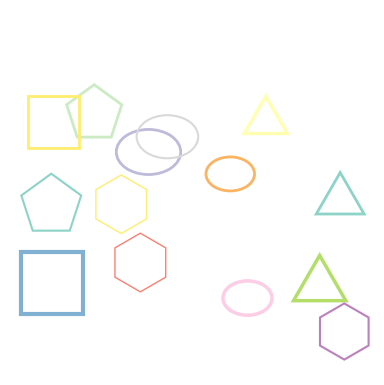[{"shape": "triangle", "thickness": 2, "radius": 0.36, "center": [0.884, 0.48]}, {"shape": "pentagon", "thickness": 1.5, "radius": 0.41, "center": [0.133, 0.467]}, {"shape": "triangle", "thickness": 2.5, "radius": 0.32, "center": [0.69, 0.686]}, {"shape": "oval", "thickness": 2, "radius": 0.42, "center": [0.386, 0.605]}, {"shape": "hexagon", "thickness": 1, "radius": 0.38, "center": [0.364, 0.318]}, {"shape": "square", "thickness": 3, "radius": 0.4, "center": [0.134, 0.265]}, {"shape": "oval", "thickness": 2, "radius": 0.32, "center": [0.598, 0.548]}, {"shape": "triangle", "thickness": 2.5, "radius": 0.39, "center": [0.83, 0.258]}, {"shape": "oval", "thickness": 2.5, "radius": 0.32, "center": [0.643, 0.226]}, {"shape": "oval", "thickness": 1.5, "radius": 0.4, "center": [0.435, 0.645]}, {"shape": "hexagon", "thickness": 1.5, "radius": 0.36, "center": [0.894, 0.139]}, {"shape": "pentagon", "thickness": 2, "radius": 0.38, "center": [0.245, 0.705]}, {"shape": "hexagon", "thickness": 1, "radius": 0.38, "center": [0.315, 0.47]}, {"shape": "square", "thickness": 2, "radius": 0.34, "center": [0.139, 0.684]}]